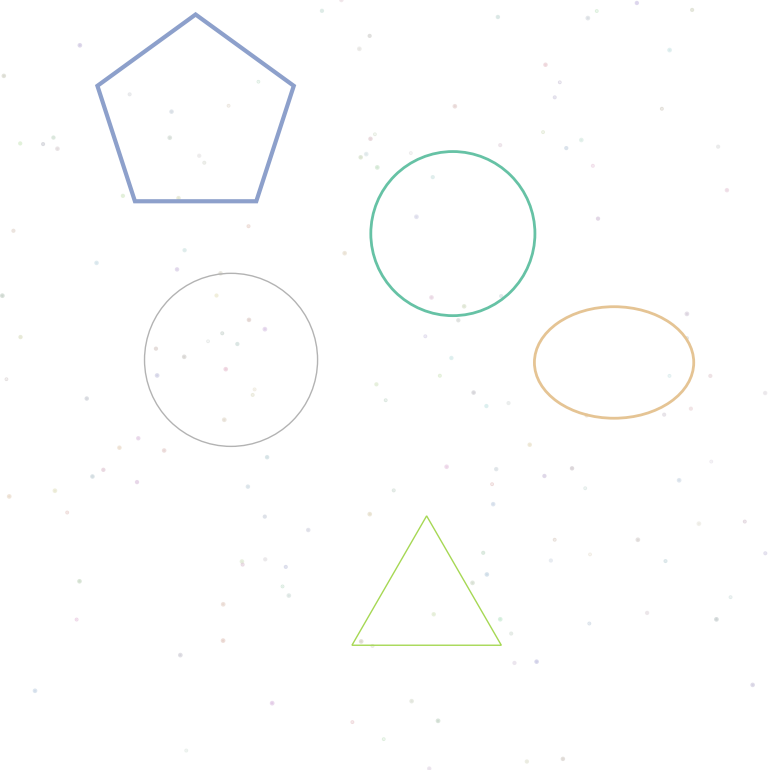[{"shape": "circle", "thickness": 1, "radius": 0.53, "center": [0.588, 0.697]}, {"shape": "pentagon", "thickness": 1.5, "radius": 0.67, "center": [0.254, 0.847]}, {"shape": "triangle", "thickness": 0.5, "radius": 0.56, "center": [0.554, 0.218]}, {"shape": "oval", "thickness": 1, "radius": 0.52, "center": [0.798, 0.529]}, {"shape": "circle", "thickness": 0.5, "radius": 0.56, "center": [0.3, 0.533]}]